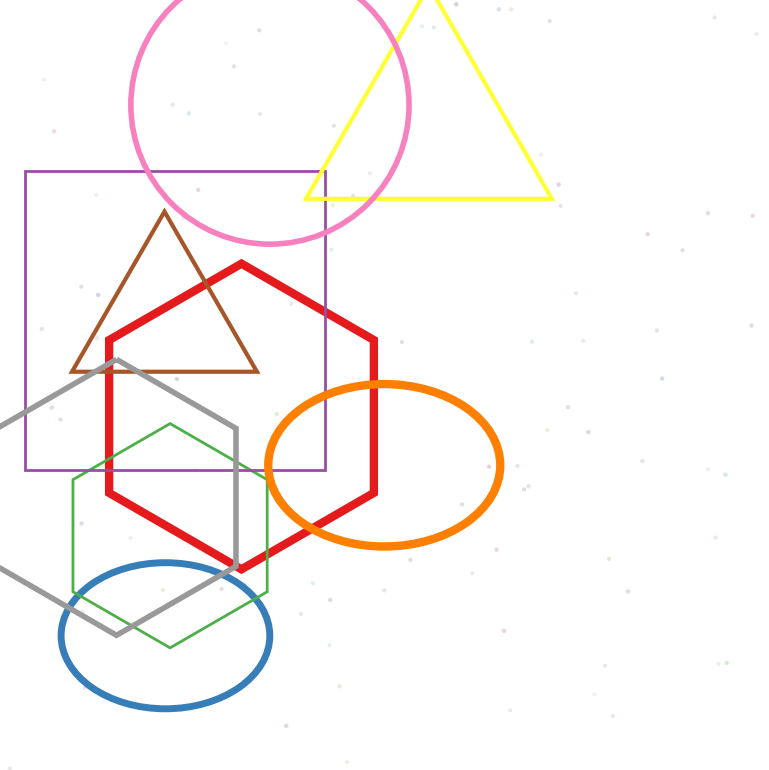[{"shape": "hexagon", "thickness": 3, "radius": 0.99, "center": [0.314, 0.459]}, {"shape": "oval", "thickness": 2.5, "radius": 0.68, "center": [0.215, 0.174]}, {"shape": "hexagon", "thickness": 1, "radius": 0.73, "center": [0.221, 0.304]}, {"shape": "square", "thickness": 1, "radius": 0.97, "center": [0.228, 0.584]}, {"shape": "oval", "thickness": 3, "radius": 0.75, "center": [0.499, 0.396]}, {"shape": "triangle", "thickness": 1.5, "radius": 0.92, "center": [0.557, 0.834]}, {"shape": "triangle", "thickness": 1.5, "radius": 0.69, "center": [0.214, 0.587]}, {"shape": "circle", "thickness": 2, "radius": 0.9, "center": [0.351, 0.864]}, {"shape": "hexagon", "thickness": 2, "radius": 0.9, "center": [0.151, 0.354]}]